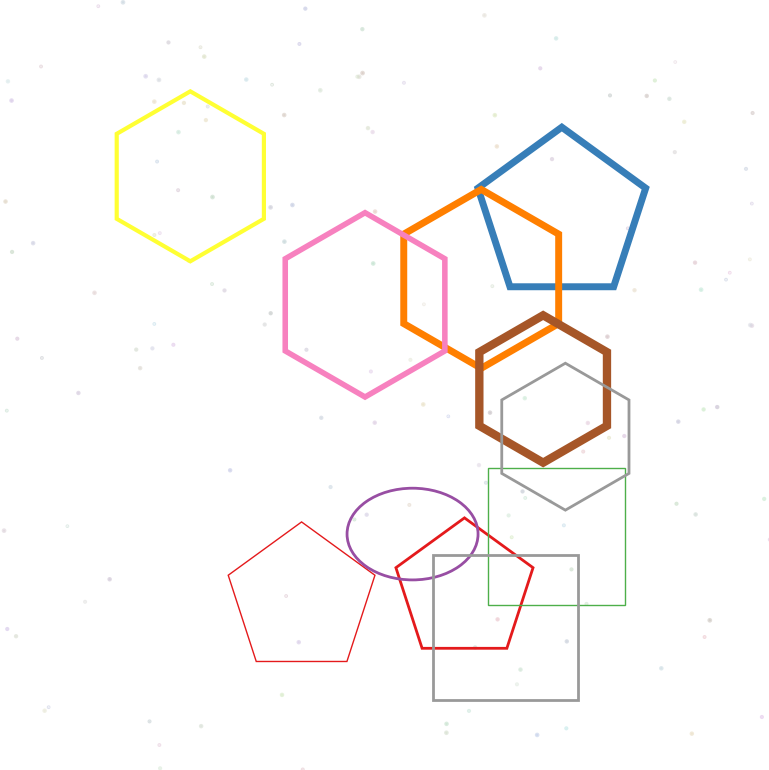[{"shape": "pentagon", "thickness": 0.5, "radius": 0.5, "center": [0.392, 0.222]}, {"shape": "pentagon", "thickness": 1, "radius": 0.47, "center": [0.603, 0.234]}, {"shape": "pentagon", "thickness": 2.5, "radius": 0.57, "center": [0.73, 0.72]}, {"shape": "square", "thickness": 0.5, "radius": 0.44, "center": [0.723, 0.303]}, {"shape": "oval", "thickness": 1, "radius": 0.43, "center": [0.536, 0.306]}, {"shape": "hexagon", "thickness": 2.5, "radius": 0.58, "center": [0.625, 0.638]}, {"shape": "hexagon", "thickness": 1.5, "radius": 0.55, "center": [0.247, 0.771]}, {"shape": "hexagon", "thickness": 3, "radius": 0.48, "center": [0.705, 0.495]}, {"shape": "hexagon", "thickness": 2, "radius": 0.6, "center": [0.474, 0.604]}, {"shape": "square", "thickness": 1, "radius": 0.47, "center": [0.657, 0.185]}, {"shape": "hexagon", "thickness": 1, "radius": 0.48, "center": [0.734, 0.433]}]